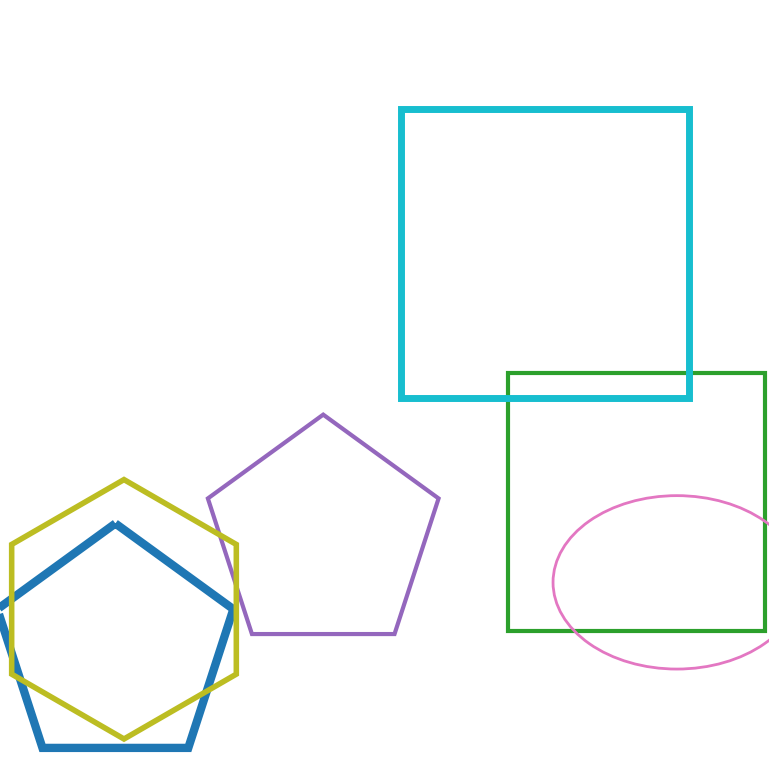[{"shape": "pentagon", "thickness": 3, "radius": 0.81, "center": [0.15, 0.159]}, {"shape": "square", "thickness": 1.5, "radius": 0.84, "center": [0.827, 0.348]}, {"shape": "pentagon", "thickness": 1.5, "radius": 0.79, "center": [0.42, 0.304]}, {"shape": "oval", "thickness": 1, "radius": 0.8, "center": [0.879, 0.244]}, {"shape": "hexagon", "thickness": 2, "radius": 0.84, "center": [0.161, 0.209]}, {"shape": "square", "thickness": 2.5, "radius": 0.94, "center": [0.708, 0.671]}]